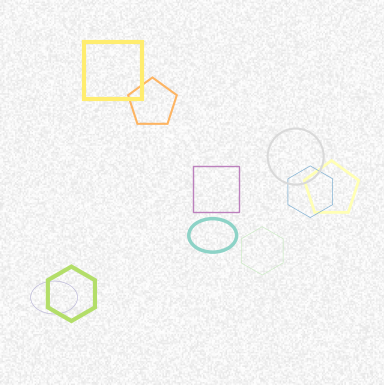[{"shape": "oval", "thickness": 2.5, "radius": 0.31, "center": [0.552, 0.389]}, {"shape": "pentagon", "thickness": 2, "radius": 0.37, "center": [0.861, 0.509]}, {"shape": "oval", "thickness": 0.5, "radius": 0.31, "center": [0.141, 0.227]}, {"shape": "hexagon", "thickness": 0.5, "radius": 0.34, "center": [0.806, 0.502]}, {"shape": "pentagon", "thickness": 1.5, "radius": 0.33, "center": [0.396, 0.732]}, {"shape": "hexagon", "thickness": 3, "radius": 0.35, "center": [0.186, 0.237]}, {"shape": "circle", "thickness": 1.5, "radius": 0.36, "center": [0.768, 0.593]}, {"shape": "square", "thickness": 1, "radius": 0.3, "center": [0.561, 0.508]}, {"shape": "hexagon", "thickness": 0.5, "radius": 0.31, "center": [0.681, 0.348]}, {"shape": "square", "thickness": 3, "radius": 0.38, "center": [0.293, 0.817]}]